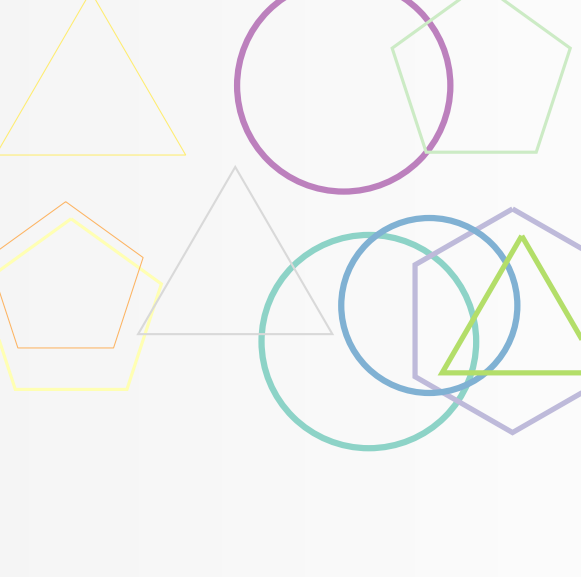[{"shape": "circle", "thickness": 3, "radius": 0.92, "center": [0.635, 0.408]}, {"shape": "pentagon", "thickness": 1.5, "radius": 0.82, "center": [0.122, 0.457]}, {"shape": "hexagon", "thickness": 2.5, "radius": 0.97, "center": [0.882, 0.444]}, {"shape": "circle", "thickness": 3, "radius": 0.76, "center": [0.739, 0.47]}, {"shape": "pentagon", "thickness": 0.5, "radius": 0.7, "center": [0.113, 0.51]}, {"shape": "triangle", "thickness": 2.5, "radius": 0.79, "center": [0.898, 0.433]}, {"shape": "triangle", "thickness": 1, "radius": 0.96, "center": [0.405, 0.517]}, {"shape": "circle", "thickness": 3, "radius": 0.92, "center": [0.591, 0.851]}, {"shape": "pentagon", "thickness": 1.5, "radius": 0.81, "center": [0.828, 0.866]}, {"shape": "triangle", "thickness": 0.5, "radius": 0.94, "center": [0.156, 0.825]}]